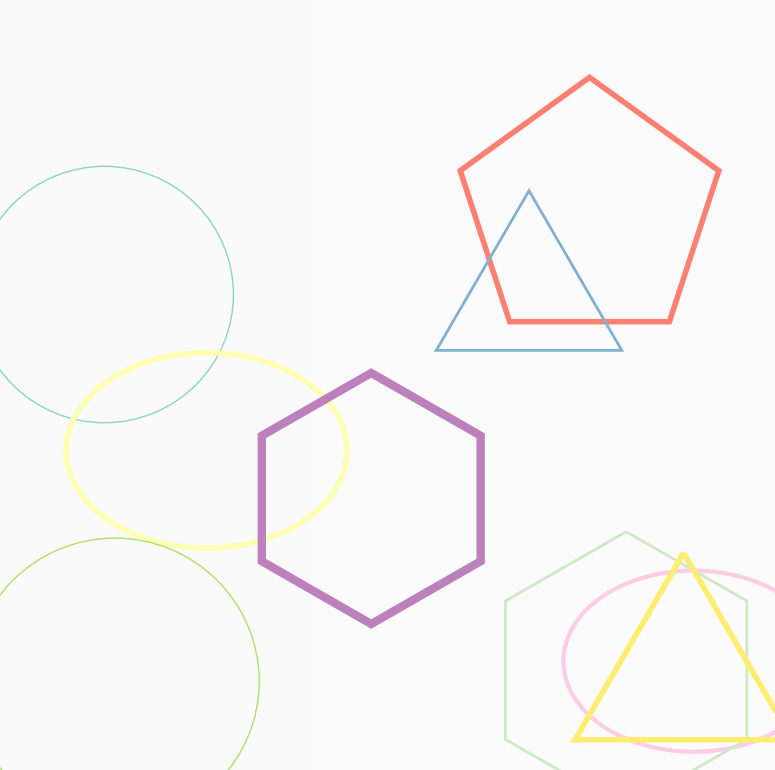[{"shape": "circle", "thickness": 0.5, "radius": 0.83, "center": [0.135, 0.618]}, {"shape": "oval", "thickness": 2, "radius": 0.91, "center": [0.267, 0.415]}, {"shape": "pentagon", "thickness": 2, "radius": 0.88, "center": [0.761, 0.724]}, {"shape": "triangle", "thickness": 1, "radius": 0.69, "center": [0.683, 0.614]}, {"shape": "circle", "thickness": 0.5, "radius": 0.93, "center": [0.148, 0.115]}, {"shape": "oval", "thickness": 1.5, "radius": 0.84, "center": [0.895, 0.141]}, {"shape": "hexagon", "thickness": 3, "radius": 0.82, "center": [0.479, 0.353]}, {"shape": "hexagon", "thickness": 1, "radius": 0.9, "center": [0.808, 0.13]}, {"shape": "triangle", "thickness": 2, "radius": 0.81, "center": [0.882, 0.12]}]